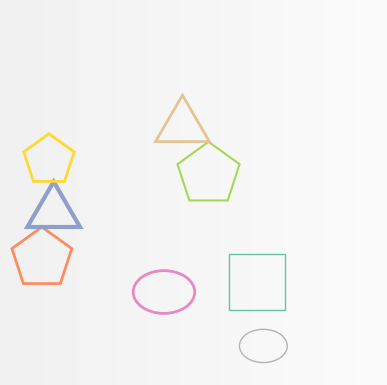[{"shape": "square", "thickness": 1, "radius": 0.36, "center": [0.663, 0.268]}, {"shape": "pentagon", "thickness": 2, "radius": 0.41, "center": [0.108, 0.329]}, {"shape": "triangle", "thickness": 3, "radius": 0.39, "center": [0.138, 0.45]}, {"shape": "oval", "thickness": 2, "radius": 0.4, "center": [0.423, 0.242]}, {"shape": "pentagon", "thickness": 1.5, "radius": 0.42, "center": [0.538, 0.547]}, {"shape": "pentagon", "thickness": 2, "radius": 0.34, "center": [0.126, 0.584]}, {"shape": "triangle", "thickness": 2, "radius": 0.4, "center": [0.471, 0.672]}, {"shape": "oval", "thickness": 1, "radius": 0.31, "center": [0.68, 0.101]}]